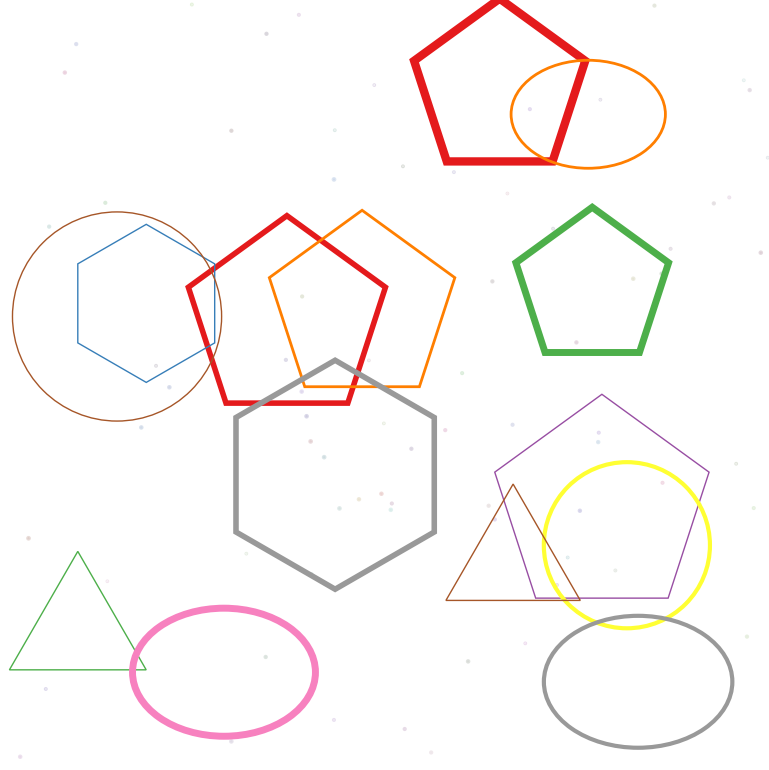[{"shape": "pentagon", "thickness": 2, "radius": 0.67, "center": [0.373, 0.585]}, {"shape": "pentagon", "thickness": 3, "radius": 0.58, "center": [0.649, 0.885]}, {"shape": "hexagon", "thickness": 0.5, "radius": 0.51, "center": [0.19, 0.606]}, {"shape": "triangle", "thickness": 0.5, "radius": 0.51, "center": [0.101, 0.181]}, {"shape": "pentagon", "thickness": 2.5, "radius": 0.52, "center": [0.769, 0.627]}, {"shape": "pentagon", "thickness": 0.5, "radius": 0.73, "center": [0.782, 0.342]}, {"shape": "oval", "thickness": 1, "radius": 0.5, "center": [0.764, 0.852]}, {"shape": "pentagon", "thickness": 1, "radius": 0.63, "center": [0.47, 0.6]}, {"shape": "circle", "thickness": 1.5, "radius": 0.54, "center": [0.814, 0.292]}, {"shape": "triangle", "thickness": 0.5, "radius": 0.5, "center": [0.666, 0.271]}, {"shape": "circle", "thickness": 0.5, "radius": 0.68, "center": [0.152, 0.589]}, {"shape": "oval", "thickness": 2.5, "radius": 0.59, "center": [0.291, 0.127]}, {"shape": "oval", "thickness": 1.5, "radius": 0.61, "center": [0.829, 0.115]}, {"shape": "hexagon", "thickness": 2, "radius": 0.74, "center": [0.435, 0.383]}]